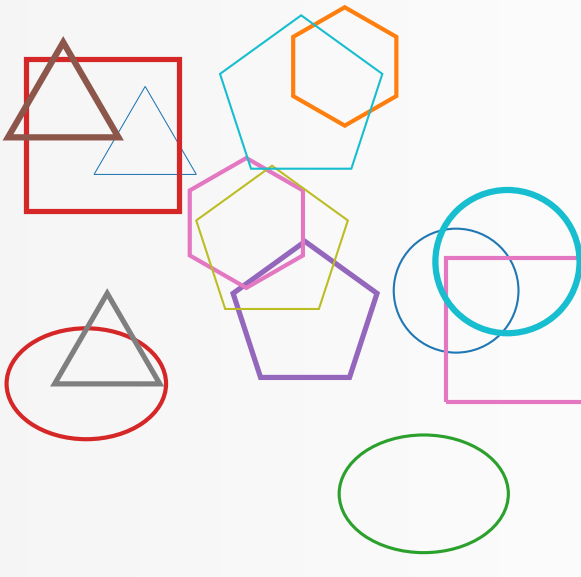[{"shape": "circle", "thickness": 1, "radius": 0.54, "center": [0.785, 0.496]}, {"shape": "triangle", "thickness": 0.5, "radius": 0.51, "center": [0.25, 0.748]}, {"shape": "hexagon", "thickness": 2, "radius": 0.51, "center": [0.593, 0.884]}, {"shape": "oval", "thickness": 1.5, "radius": 0.73, "center": [0.729, 0.144]}, {"shape": "square", "thickness": 2.5, "radius": 0.66, "center": [0.176, 0.765]}, {"shape": "oval", "thickness": 2, "radius": 0.69, "center": [0.148, 0.335]}, {"shape": "pentagon", "thickness": 2.5, "radius": 0.65, "center": [0.525, 0.451]}, {"shape": "triangle", "thickness": 3, "radius": 0.55, "center": [0.109, 0.816]}, {"shape": "square", "thickness": 2, "radius": 0.62, "center": [0.892, 0.427]}, {"shape": "hexagon", "thickness": 2, "radius": 0.56, "center": [0.424, 0.613]}, {"shape": "triangle", "thickness": 2.5, "radius": 0.52, "center": [0.184, 0.387]}, {"shape": "pentagon", "thickness": 1, "radius": 0.69, "center": [0.468, 0.575]}, {"shape": "pentagon", "thickness": 1, "radius": 0.73, "center": [0.518, 0.826]}, {"shape": "circle", "thickness": 3, "radius": 0.62, "center": [0.873, 0.546]}]